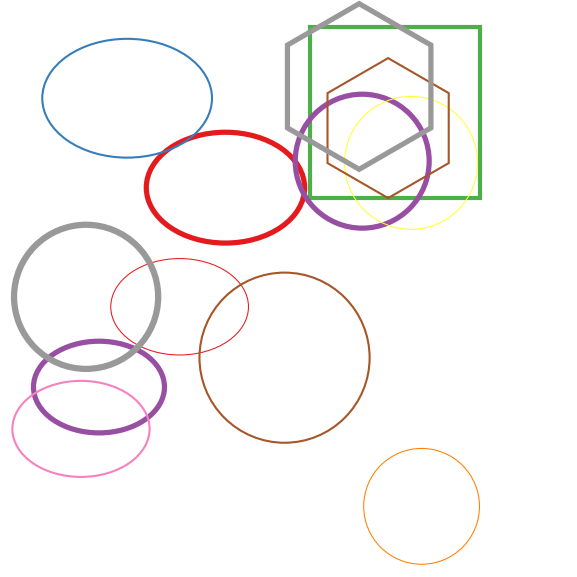[{"shape": "oval", "thickness": 2.5, "radius": 0.69, "center": [0.39, 0.674]}, {"shape": "oval", "thickness": 0.5, "radius": 0.6, "center": [0.311, 0.468]}, {"shape": "oval", "thickness": 1, "radius": 0.73, "center": [0.22, 0.829]}, {"shape": "square", "thickness": 2, "radius": 0.74, "center": [0.684, 0.804]}, {"shape": "circle", "thickness": 2.5, "radius": 0.58, "center": [0.627, 0.72]}, {"shape": "oval", "thickness": 2.5, "radius": 0.57, "center": [0.171, 0.329]}, {"shape": "circle", "thickness": 0.5, "radius": 0.5, "center": [0.73, 0.122]}, {"shape": "circle", "thickness": 0.5, "radius": 0.58, "center": [0.712, 0.717]}, {"shape": "circle", "thickness": 1, "radius": 0.74, "center": [0.493, 0.38]}, {"shape": "hexagon", "thickness": 1, "radius": 0.61, "center": [0.672, 0.777]}, {"shape": "oval", "thickness": 1, "radius": 0.59, "center": [0.14, 0.256]}, {"shape": "circle", "thickness": 3, "radius": 0.62, "center": [0.149, 0.485]}, {"shape": "hexagon", "thickness": 2.5, "radius": 0.72, "center": [0.622, 0.849]}]